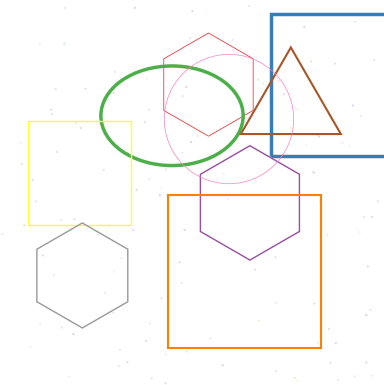[{"shape": "hexagon", "thickness": 0.5, "radius": 0.67, "center": [0.541, 0.78]}, {"shape": "square", "thickness": 2.5, "radius": 0.93, "center": [0.888, 0.779]}, {"shape": "oval", "thickness": 2.5, "radius": 0.92, "center": [0.447, 0.699]}, {"shape": "hexagon", "thickness": 1, "radius": 0.74, "center": [0.649, 0.473]}, {"shape": "square", "thickness": 1.5, "radius": 0.99, "center": [0.634, 0.295]}, {"shape": "square", "thickness": 1, "radius": 0.67, "center": [0.207, 0.551]}, {"shape": "triangle", "thickness": 1.5, "radius": 0.75, "center": [0.755, 0.727]}, {"shape": "circle", "thickness": 0.5, "radius": 0.84, "center": [0.595, 0.691]}, {"shape": "hexagon", "thickness": 1, "radius": 0.68, "center": [0.214, 0.284]}]